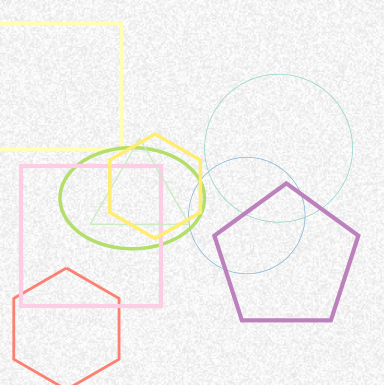[{"shape": "circle", "thickness": 0.5, "radius": 0.96, "center": [0.724, 0.615]}, {"shape": "square", "thickness": 2.5, "radius": 0.82, "center": [0.151, 0.776]}, {"shape": "hexagon", "thickness": 2, "radius": 0.79, "center": [0.172, 0.146]}, {"shape": "circle", "thickness": 0.5, "radius": 0.76, "center": [0.641, 0.44]}, {"shape": "oval", "thickness": 2.5, "radius": 0.94, "center": [0.343, 0.485]}, {"shape": "square", "thickness": 3, "radius": 0.91, "center": [0.238, 0.387]}, {"shape": "pentagon", "thickness": 3, "radius": 0.98, "center": [0.744, 0.327]}, {"shape": "triangle", "thickness": 1, "radius": 0.74, "center": [0.363, 0.492]}, {"shape": "hexagon", "thickness": 2.5, "radius": 0.68, "center": [0.403, 0.516]}]